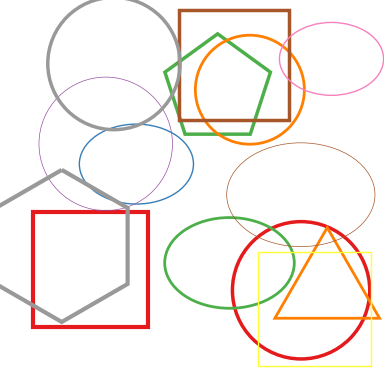[{"shape": "square", "thickness": 3, "radius": 0.75, "center": [0.236, 0.299]}, {"shape": "circle", "thickness": 2.5, "radius": 0.89, "center": [0.782, 0.246]}, {"shape": "oval", "thickness": 1, "radius": 0.74, "center": [0.354, 0.574]}, {"shape": "oval", "thickness": 2, "radius": 0.84, "center": [0.596, 0.317]}, {"shape": "pentagon", "thickness": 2.5, "radius": 0.72, "center": [0.565, 0.768]}, {"shape": "circle", "thickness": 0.5, "radius": 0.87, "center": [0.275, 0.626]}, {"shape": "circle", "thickness": 2, "radius": 0.71, "center": [0.649, 0.767]}, {"shape": "triangle", "thickness": 2, "radius": 0.78, "center": [0.85, 0.252]}, {"shape": "square", "thickness": 1, "radius": 0.74, "center": [0.818, 0.197]}, {"shape": "oval", "thickness": 0.5, "radius": 0.96, "center": [0.781, 0.494]}, {"shape": "square", "thickness": 2.5, "radius": 0.71, "center": [0.608, 0.831]}, {"shape": "oval", "thickness": 1, "radius": 0.68, "center": [0.861, 0.847]}, {"shape": "circle", "thickness": 2.5, "radius": 0.86, "center": [0.296, 0.835]}, {"shape": "hexagon", "thickness": 3, "radius": 0.99, "center": [0.16, 0.361]}]